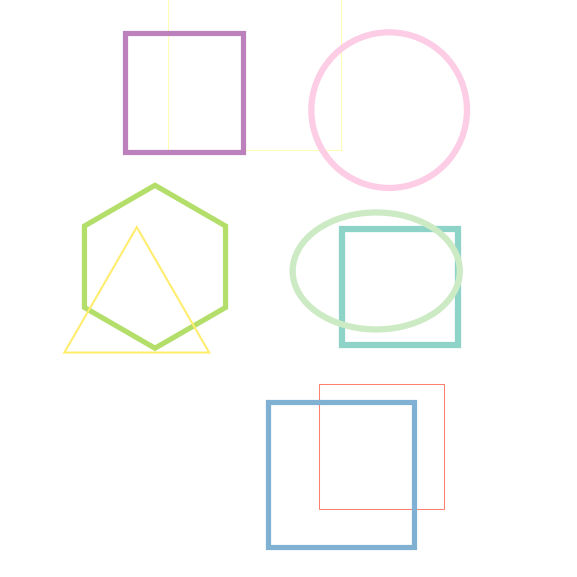[{"shape": "square", "thickness": 3, "radius": 0.5, "center": [0.692, 0.502]}, {"shape": "square", "thickness": 0.5, "radius": 0.75, "center": [0.44, 0.889]}, {"shape": "square", "thickness": 0.5, "radius": 0.54, "center": [0.66, 0.225]}, {"shape": "square", "thickness": 2.5, "radius": 0.63, "center": [0.591, 0.177]}, {"shape": "hexagon", "thickness": 2.5, "radius": 0.71, "center": [0.268, 0.537]}, {"shape": "circle", "thickness": 3, "radius": 0.67, "center": [0.674, 0.808]}, {"shape": "square", "thickness": 2.5, "radius": 0.51, "center": [0.319, 0.839]}, {"shape": "oval", "thickness": 3, "radius": 0.72, "center": [0.651, 0.53]}, {"shape": "triangle", "thickness": 1, "radius": 0.72, "center": [0.237, 0.461]}]